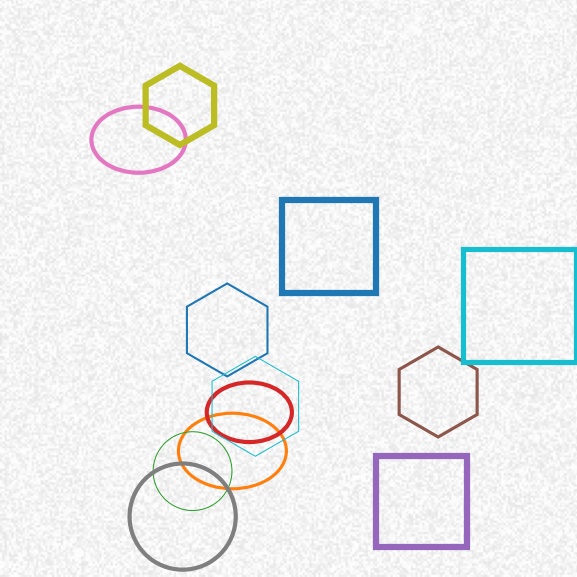[{"shape": "square", "thickness": 3, "radius": 0.41, "center": [0.57, 0.572]}, {"shape": "hexagon", "thickness": 1, "radius": 0.4, "center": [0.393, 0.428]}, {"shape": "oval", "thickness": 1.5, "radius": 0.47, "center": [0.402, 0.218]}, {"shape": "circle", "thickness": 0.5, "radius": 0.34, "center": [0.333, 0.183]}, {"shape": "oval", "thickness": 2, "radius": 0.37, "center": [0.432, 0.285]}, {"shape": "square", "thickness": 3, "radius": 0.4, "center": [0.73, 0.131]}, {"shape": "hexagon", "thickness": 1.5, "radius": 0.39, "center": [0.759, 0.32]}, {"shape": "oval", "thickness": 2, "radius": 0.41, "center": [0.24, 0.757]}, {"shape": "circle", "thickness": 2, "radius": 0.46, "center": [0.316, 0.105]}, {"shape": "hexagon", "thickness": 3, "radius": 0.34, "center": [0.312, 0.817]}, {"shape": "square", "thickness": 2.5, "radius": 0.49, "center": [0.899, 0.471]}, {"shape": "hexagon", "thickness": 0.5, "radius": 0.43, "center": [0.442, 0.296]}]